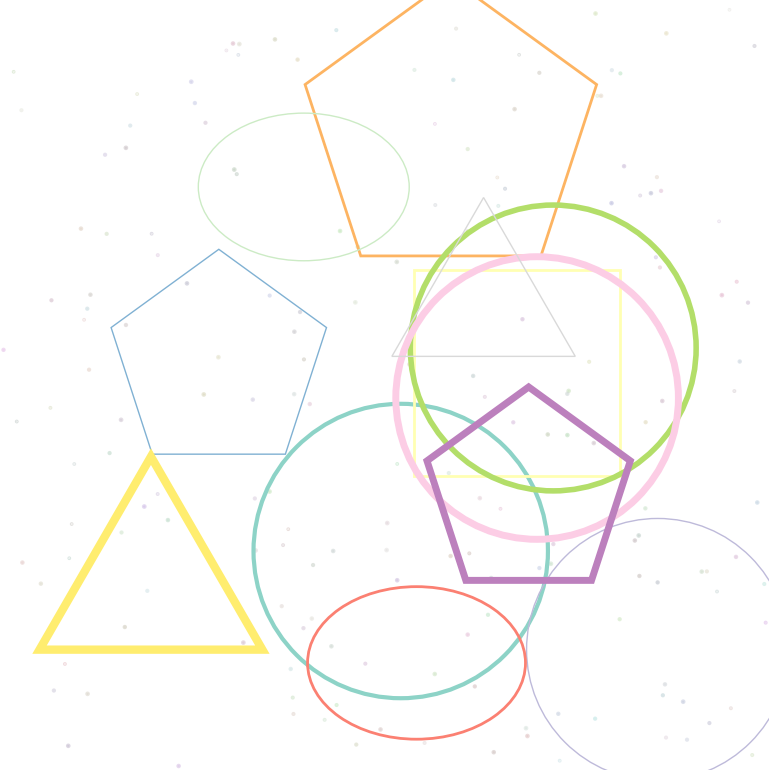[{"shape": "circle", "thickness": 1.5, "radius": 0.96, "center": [0.52, 0.284]}, {"shape": "square", "thickness": 1, "radius": 0.67, "center": [0.671, 0.516]}, {"shape": "circle", "thickness": 0.5, "radius": 0.85, "center": [0.854, 0.156]}, {"shape": "oval", "thickness": 1, "radius": 0.71, "center": [0.541, 0.139]}, {"shape": "pentagon", "thickness": 0.5, "radius": 0.74, "center": [0.284, 0.529]}, {"shape": "pentagon", "thickness": 1, "radius": 1.0, "center": [0.586, 0.829]}, {"shape": "circle", "thickness": 2, "radius": 0.93, "center": [0.718, 0.548]}, {"shape": "circle", "thickness": 2.5, "radius": 0.92, "center": [0.698, 0.483]}, {"shape": "triangle", "thickness": 0.5, "radius": 0.69, "center": [0.628, 0.606]}, {"shape": "pentagon", "thickness": 2.5, "radius": 0.69, "center": [0.687, 0.359]}, {"shape": "oval", "thickness": 0.5, "radius": 0.68, "center": [0.394, 0.757]}, {"shape": "triangle", "thickness": 3, "radius": 0.84, "center": [0.196, 0.24]}]